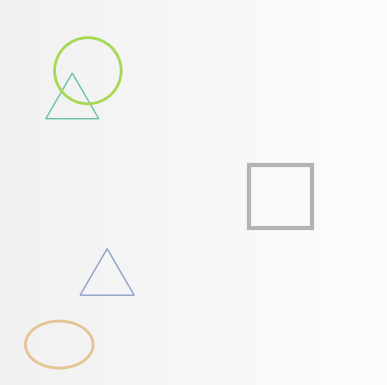[{"shape": "triangle", "thickness": 1, "radius": 0.39, "center": [0.187, 0.731]}, {"shape": "triangle", "thickness": 1, "radius": 0.4, "center": [0.277, 0.274]}, {"shape": "circle", "thickness": 2, "radius": 0.43, "center": [0.227, 0.816]}, {"shape": "oval", "thickness": 2, "radius": 0.44, "center": [0.153, 0.105]}, {"shape": "square", "thickness": 3, "radius": 0.41, "center": [0.724, 0.489]}]